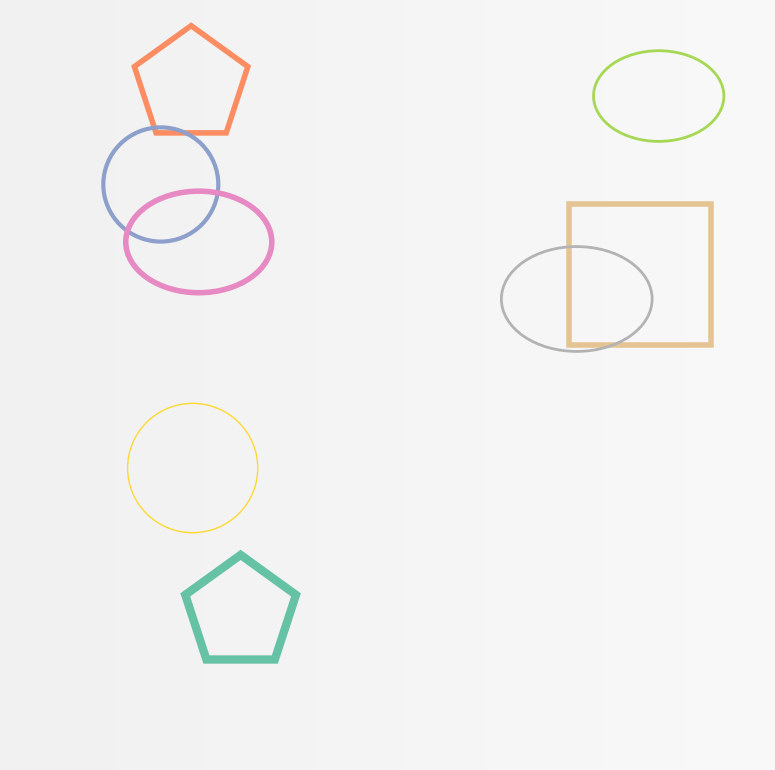[{"shape": "pentagon", "thickness": 3, "radius": 0.38, "center": [0.31, 0.204]}, {"shape": "pentagon", "thickness": 2, "radius": 0.38, "center": [0.247, 0.89]}, {"shape": "circle", "thickness": 1.5, "radius": 0.37, "center": [0.207, 0.76]}, {"shape": "oval", "thickness": 2, "radius": 0.47, "center": [0.256, 0.686]}, {"shape": "oval", "thickness": 1, "radius": 0.42, "center": [0.85, 0.875]}, {"shape": "circle", "thickness": 0.5, "radius": 0.42, "center": [0.249, 0.392]}, {"shape": "square", "thickness": 2, "radius": 0.46, "center": [0.826, 0.643]}, {"shape": "oval", "thickness": 1, "radius": 0.49, "center": [0.744, 0.612]}]